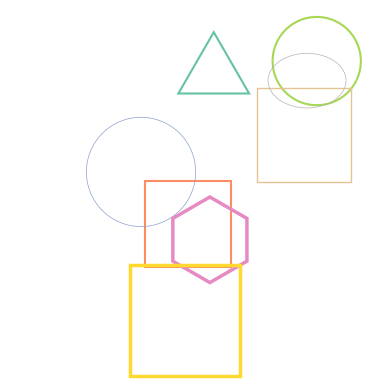[{"shape": "triangle", "thickness": 1.5, "radius": 0.53, "center": [0.555, 0.81]}, {"shape": "square", "thickness": 1.5, "radius": 0.56, "center": [0.489, 0.418]}, {"shape": "circle", "thickness": 0.5, "radius": 0.71, "center": [0.366, 0.553]}, {"shape": "hexagon", "thickness": 2.5, "radius": 0.56, "center": [0.545, 0.377]}, {"shape": "circle", "thickness": 1.5, "radius": 0.57, "center": [0.823, 0.841]}, {"shape": "square", "thickness": 2.5, "radius": 0.72, "center": [0.481, 0.167]}, {"shape": "square", "thickness": 1, "radius": 0.61, "center": [0.79, 0.649]}, {"shape": "oval", "thickness": 0.5, "radius": 0.51, "center": [0.798, 0.791]}]